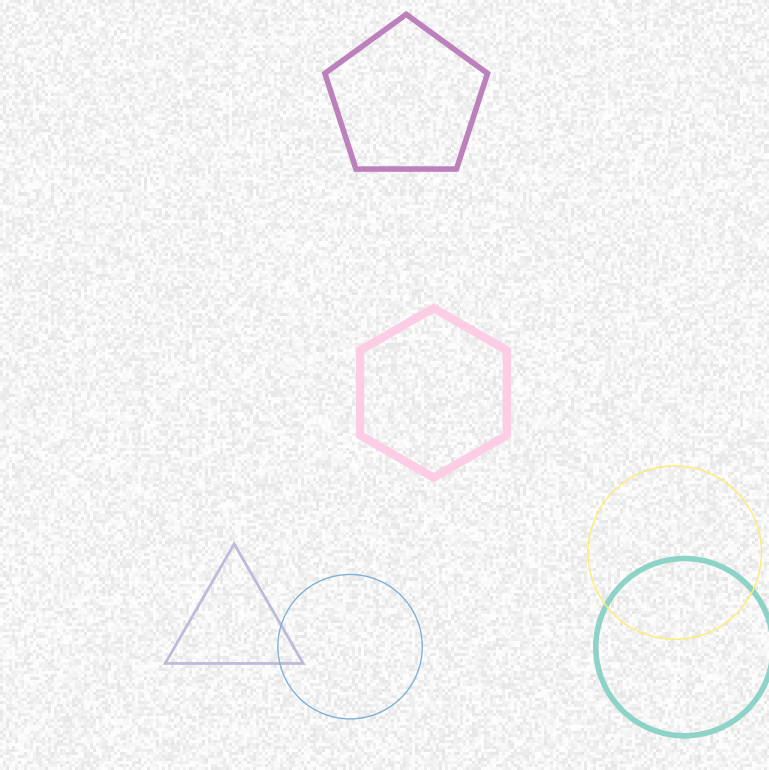[{"shape": "circle", "thickness": 2, "radius": 0.58, "center": [0.889, 0.16]}, {"shape": "triangle", "thickness": 1, "radius": 0.52, "center": [0.304, 0.19]}, {"shape": "circle", "thickness": 0.5, "radius": 0.47, "center": [0.455, 0.16]}, {"shape": "hexagon", "thickness": 3, "radius": 0.55, "center": [0.563, 0.49]}, {"shape": "pentagon", "thickness": 2, "radius": 0.56, "center": [0.528, 0.87]}, {"shape": "circle", "thickness": 0.5, "radius": 0.56, "center": [0.876, 0.282]}]